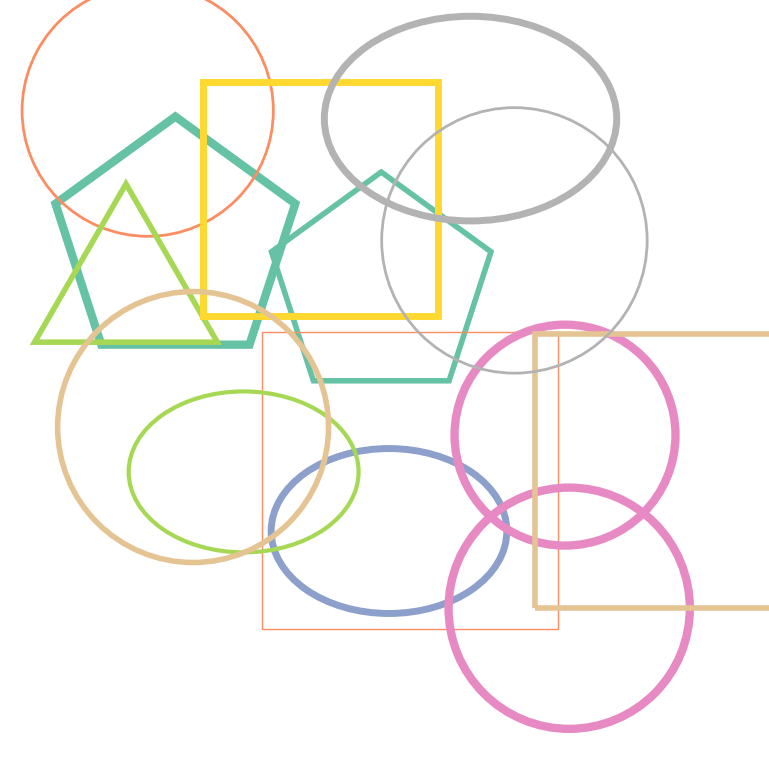[{"shape": "pentagon", "thickness": 2, "radius": 0.75, "center": [0.495, 0.627]}, {"shape": "pentagon", "thickness": 3, "radius": 0.82, "center": [0.228, 0.685]}, {"shape": "circle", "thickness": 1, "radius": 0.82, "center": [0.192, 0.856]}, {"shape": "square", "thickness": 0.5, "radius": 0.96, "center": [0.532, 0.376]}, {"shape": "oval", "thickness": 2.5, "radius": 0.76, "center": [0.505, 0.31]}, {"shape": "circle", "thickness": 3, "radius": 0.78, "center": [0.739, 0.21]}, {"shape": "circle", "thickness": 3, "radius": 0.72, "center": [0.734, 0.435]}, {"shape": "oval", "thickness": 1.5, "radius": 0.75, "center": [0.316, 0.387]}, {"shape": "triangle", "thickness": 2, "radius": 0.69, "center": [0.164, 0.624]}, {"shape": "square", "thickness": 2.5, "radius": 0.76, "center": [0.416, 0.742]}, {"shape": "square", "thickness": 2, "radius": 0.89, "center": [0.873, 0.388]}, {"shape": "circle", "thickness": 2, "radius": 0.88, "center": [0.251, 0.445]}, {"shape": "circle", "thickness": 1, "radius": 0.86, "center": [0.668, 0.688]}, {"shape": "oval", "thickness": 2.5, "radius": 0.95, "center": [0.611, 0.846]}]